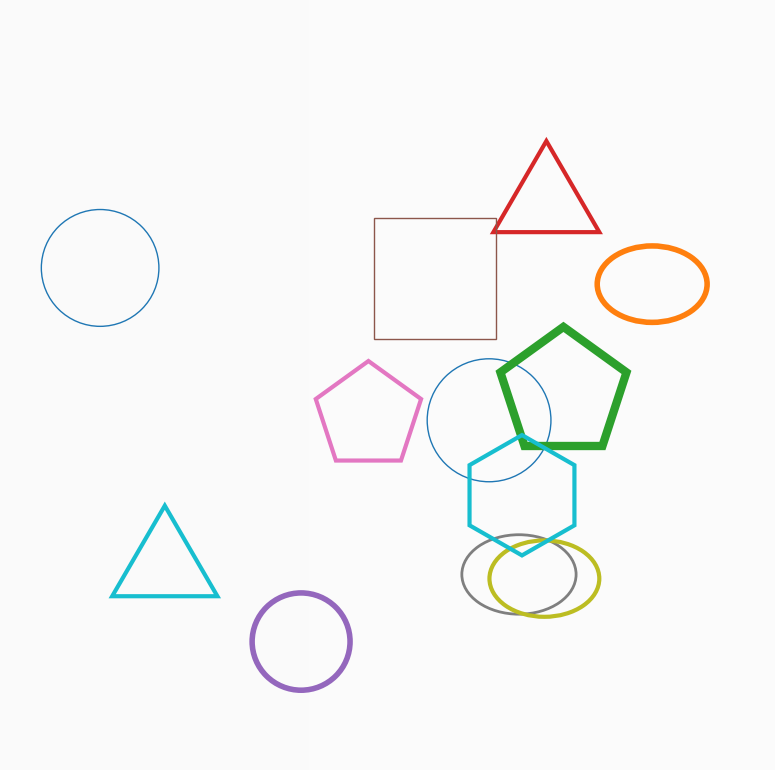[{"shape": "circle", "thickness": 0.5, "radius": 0.38, "center": [0.129, 0.652]}, {"shape": "circle", "thickness": 0.5, "radius": 0.4, "center": [0.631, 0.454]}, {"shape": "oval", "thickness": 2, "radius": 0.35, "center": [0.842, 0.631]}, {"shape": "pentagon", "thickness": 3, "radius": 0.43, "center": [0.727, 0.49]}, {"shape": "triangle", "thickness": 1.5, "radius": 0.39, "center": [0.705, 0.738]}, {"shape": "circle", "thickness": 2, "radius": 0.32, "center": [0.389, 0.167]}, {"shape": "square", "thickness": 0.5, "radius": 0.39, "center": [0.561, 0.638]}, {"shape": "pentagon", "thickness": 1.5, "radius": 0.36, "center": [0.475, 0.46]}, {"shape": "oval", "thickness": 1, "radius": 0.37, "center": [0.67, 0.254]}, {"shape": "oval", "thickness": 1.5, "radius": 0.35, "center": [0.702, 0.249]}, {"shape": "hexagon", "thickness": 1.5, "radius": 0.39, "center": [0.674, 0.357]}, {"shape": "triangle", "thickness": 1.5, "radius": 0.39, "center": [0.213, 0.265]}]